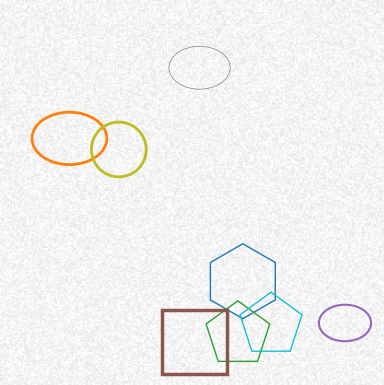[{"shape": "hexagon", "thickness": 1, "radius": 0.49, "center": [0.631, 0.27]}, {"shape": "oval", "thickness": 2, "radius": 0.49, "center": [0.18, 0.64]}, {"shape": "pentagon", "thickness": 1, "radius": 0.43, "center": [0.618, 0.132]}, {"shape": "oval", "thickness": 1.5, "radius": 0.34, "center": [0.896, 0.161]}, {"shape": "square", "thickness": 2.5, "radius": 0.42, "center": [0.505, 0.112]}, {"shape": "oval", "thickness": 0.5, "radius": 0.4, "center": [0.518, 0.824]}, {"shape": "circle", "thickness": 2, "radius": 0.36, "center": [0.309, 0.612]}, {"shape": "pentagon", "thickness": 1, "radius": 0.42, "center": [0.704, 0.156]}]